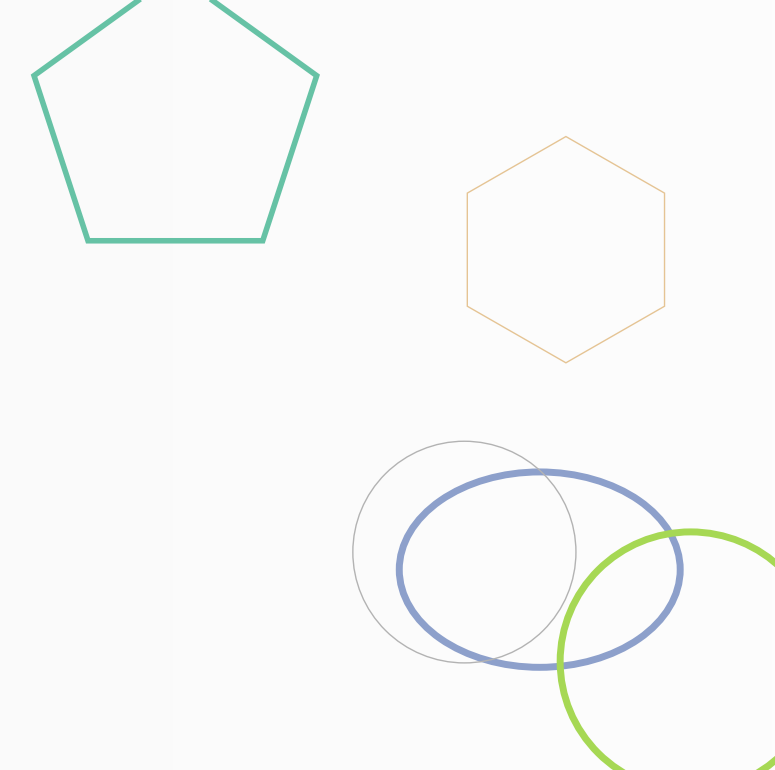[{"shape": "pentagon", "thickness": 2, "radius": 0.96, "center": [0.226, 0.842]}, {"shape": "oval", "thickness": 2.5, "radius": 0.91, "center": [0.696, 0.26]}, {"shape": "circle", "thickness": 2.5, "radius": 0.84, "center": [0.891, 0.141]}, {"shape": "hexagon", "thickness": 0.5, "radius": 0.73, "center": [0.73, 0.676]}, {"shape": "circle", "thickness": 0.5, "radius": 0.72, "center": [0.599, 0.283]}]